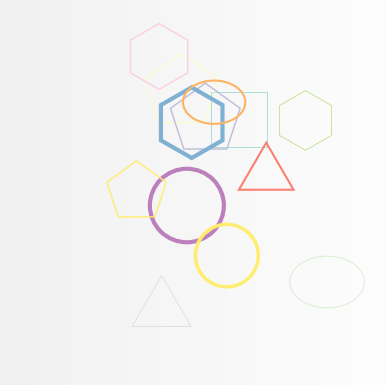[{"shape": "square", "thickness": 0.5, "radius": 0.36, "center": [0.616, 0.689]}, {"shape": "pentagon", "thickness": 0.5, "radius": 0.49, "center": [0.468, 0.762]}, {"shape": "pentagon", "thickness": 1, "radius": 0.47, "center": [0.53, 0.689]}, {"shape": "triangle", "thickness": 1.5, "radius": 0.41, "center": [0.687, 0.548]}, {"shape": "hexagon", "thickness": 3, "radius": 0.46, "center": [0.495, 0.681]}, {"shape": "oval", "thickness": 1.5, "radius": 0.4, "center": [0.553, 0.734]}, {"shape": "hexagon", "thickness": 0.5, "radius": 0.39, "center": [0.788, 0.687]}, {"shape": "hexagon", "thickness": 1, "radius": 0.43, "center": [0.41, 0.853]}, {"shape": "triangle", "thickness": 0.5, "radius": 0.44, "center": [0.417, 0.196]}, {"shape": "circle", "thickness": 3, "radius": 0.48, "center": [0.482, 0.466]}, {"shape": "oval", "thickness": 0.5, "radius": 0.48, "center": [0.844, 0.268]}, {"shape": "circle", "thickness": 2.5, "radius": 0.41, "center": [0.585, 0.336]}, {"shape": "pentagon", "thickness": 1, "radius": 0.4, "center": [0.352, 0.502]}]